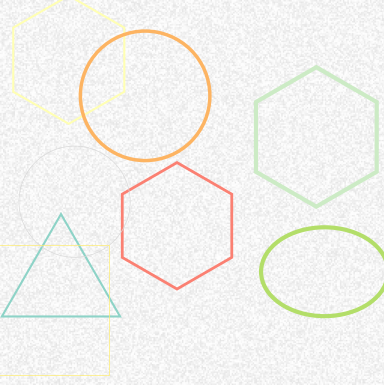[{"shape": "triangle", "thickness": 1.5, "radius": 0.89, "center": [0.158, 0.267]}, {"shape": "hexagon", "thickness": 1.5, "radius": 0.83, "center": [0.179, 0.845]}, {"shape": "hexagon", "thickness": 2, "radius": 0.82, "center": [0.46, 0.414]}, {"shape": "circle", "thickness": 2.5, "radius": 0.84, "center": [0.377, 0.751]}, {"shape": "oval", "thickness": 3, "radius": 0.82, "center": [0.843, 0.294]}, {"shape": "circle", "thickness": 0.5, "radius": 0.72, "center": [0.194, 0.476]}, {"shape": "hexagon", "thickness": 3, "radius": 0.91, "center": [0.822, 0.644]}, {"shape": "square", "thickness": 0.5, "radius": 0.85, "center": [0.114, 0.195]}]